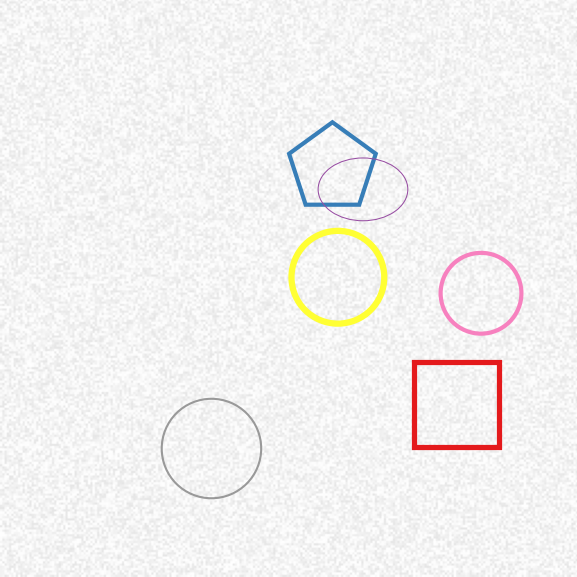[{"shape": "square", "thickness": 2.5, "radius": 0.37, "center": [0.791, 0.298]}, {"shape": "pentagon", "thickness": 2, "radius": 0.39, "center": [0.576, 0.709]}, {"shape": "oval", "thickness": 0.5, "radius": 0.39, "center": [0.629, 0.671]}, {"shape": "circle", "thickness": 3, "radius": 0.4, "center": [0.585, 0.519]}, {"shape": "circle", "thickness": 2, "radius": 0.35, "center": [0.833, 0.491]}, {"shape": "circle", "thickness": 1, "radius": 0.43, "center": [0.366, 0.222]}]